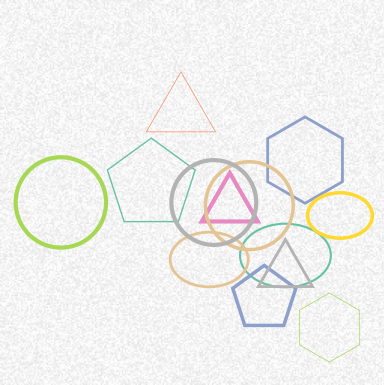[{"shape": "oval", "thickness": 1.5, "radius": 0.59, "center": [0.741, 0.336]}, {"shape": "pentagon", "thickness": 1, "radius": 0.6, "center": [0.393, 0.521]}, {"shape": "triangle", "thickness": 0.5, "radius": 0.52, "center": [0.47, 0.709]}, {"shape": "pentagon", "thickness": 2.5, "radius": 0.43, "center": [0.686, 0.224]}, {"shape": "hexagon", "thickness": 2, "radius": 0.56, "center": [0.792, 0.584]}, {"shape": "triangle", "thickness": 3, "radius": 0.42, "center": [0.597, 0.467]}, {"shape": "hexagon", "thickness": 0.5, "radius": 0.45, "center": [0.855, 0.149]}, {"shape": "circle", "thickness": 3, "radius": 0.59, "center": [0.158, 0.474]}, {"shape": "oval", "thickness": 2.5, "radius": 0.42, "center": [0.883, 0.44]}, {"shape": "oval", "thickness": 2, "radius": 0.51, "center": [0.543, 0.326]}, {"shape": "circle", "thickness": 2.5, "radius": 0.57, "center": [0.648, 0.466]}, {"shape": "circle", "thickness": 3, "radius": 0.55, "center": [0.555, 0.474]}, {"shape": "triangle", "thickness": 2, "radius": 0.41, "center": [0.741, 0.296]}]